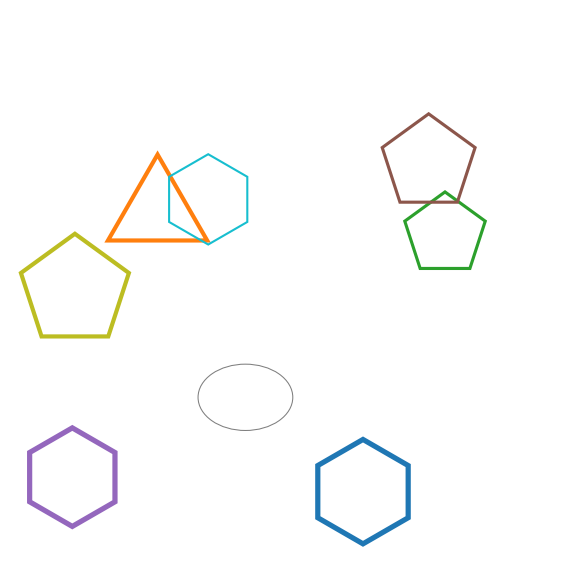[{"shape": "hexagon", "thickness": 2.5, "radius": 0.45, "center": [0.629, 0.148]}, {"shape": "triangle", "thickness": 2, "radius": 0.5, "center": [0.273, 0.632]}, {"shape": "pentagon", "thickness": 1.5, "radius": 0.37, "center": [0.771, 0.594]}, {"shape": "hexagon", "thickness": 2.5, "radius": 0.43, "center": [0.125, 0.173]}, {"shape": "pentagon", "thickness": 1.5, "radius": 0.42, "center": [0.742, 0.717]}, {"shape": "oval", "thickness": 0.5, "radius": 0.41, "center": [0.425, 0.311]}, {"shape": "pentagon", "thickness": 2, "radius": 0.49, "center": [0.13, 0.496]}, {"shape": "hexagon", "thickness": 1, "radius": 0.39, "center": [0.361, 0.654]}]